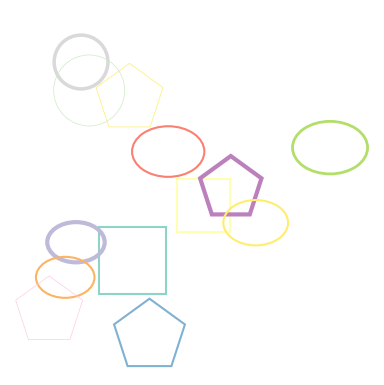[{"shape": "square", "thickness": 1.5, "radius": 0.44, "center": [0.344, 0.324]}, {"shape": "square", "thickness": 1.5, "radius": 0.35, "center": [0.528, 0.467]}, {"shape": "oval", "thickness": 3, "radius": 0.37, "center": [0.197, 0.371]}, {"shape": "oval", "thickness": 1.5, "radius": 0.47, "center": [0.437, 0.606]}, {"shape": "pentagon", "thickness": 1.5, "radius": 0.48, "center": [0.388, 0.127]}, {"shape": "oval", "thickness": 1.5, "radius": 0.38, "center": [0.169, 0.28]}, {"shape": "oval", "thickness": 2, "radius": 0.49, "center": [0.857, 0.617]}, {"shape": "pentagon", "thickness": 0.5, "radius": 0.46, "center": [0.128, 0.192]}, {"shape": "circle", "thickness": 2.5, "radius": 0.35, "center": [0.211, 0.839]}, {"shape": "pentagon", "thickness": 3, "radius": 0.42, "center": [0.599, 0.511]}, {"shape": "circle", "thickness": 0.5, "radius": 0.46, "center": [0.232, 0.765]}, {"shape": "pentagon", "thickness": 0.5, "radius": 0.46, "center": [0.336, 0.744]}, {"shape": "oval", "thickness": 1.5, "radius": 0.42, "center": [0.664, 0.422]}]